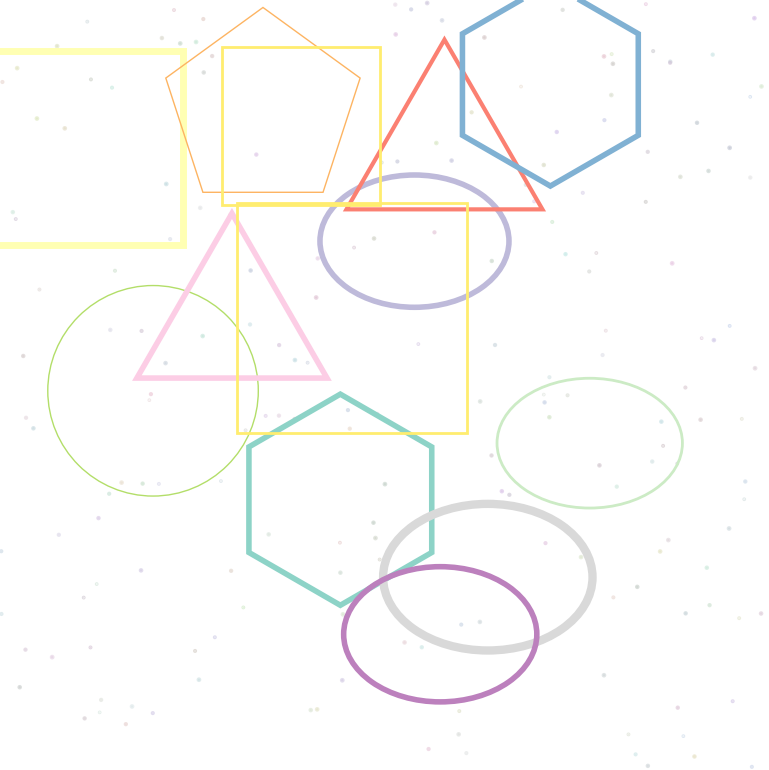[{"shape": "hexagon", "thickness": 2, "radius": 0.69, "center": [0.442, 0.351]}, {"shape": "square", "thickness": 2.5, "radius": 0.63, "center": [0.112, 0.808]}, {"shape": "oval", "thickness": 2, "radius": 0.61, "center": [0.538, 0.687]}, {"shape": "triangle", "thickness": 1.5, "radius": 0.73, "center": [0.577, 0.802]}, {"shape": "hexagon", "thickness": 2, "radius": 0.66, "center": [0.715, 0.89]}, {"shape": "pentagon", "thickness": 0.5, "radius": 0.66, "center": [0.342, 0.858]}, {"shape": "circle", "thickness": 0.5, "radius": 0.68, "center": [0.199, 0.492]}, {"shape": "triangle", "thickness": 2, "radius": 0.71, "center": [0.301, 0.58]}, {"shape": "oval", "thickness": 3, "radius": 0.68, "center": [0.634, 0.25]}, {"shape": "oval", "thickness": 2, "radius": 0.63, "center": [0.572, 0.176]}, {"shape": "oval", "thickness": 1, "radius": 0.6, "center": [0.766, 0.424]}, {"shape": "square", "thickness": 1, "radius": 0.51, "center": [0.391, 0.836]}, {"shape": "square", "thickness": 1, "radius": 0.75, "center": [0.457, 0.587]}]